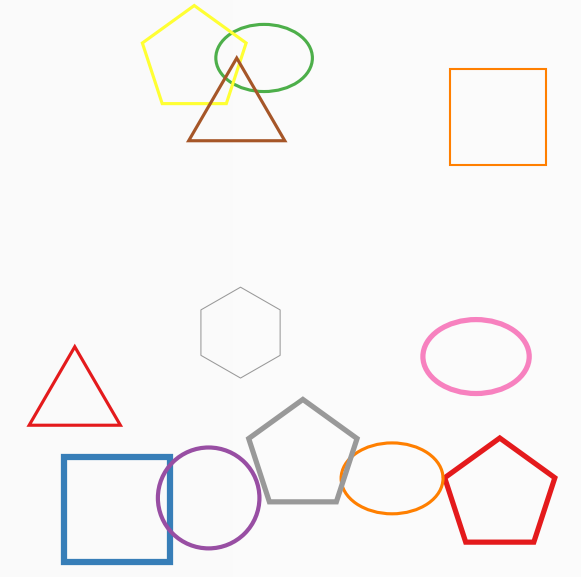[{"shape": "pentagon", "thickness": 2.5, "radius": 0.5, "center": [0.86, 0.141]}, {"shape": "triangle", "thickness": 1.5, "radius": 0.45, "center": [0.129, 0.308]}, {"shape": "square", "thickness": 3, "radius": 0.45, "center": [0.202, 0.117]}, {"shape": "oval", "thickness": 1.5, "radius": 0.42, "center": [0.454, 0.899]}, {"shape": "circle", "thickness": 2, "radius": 0.44, "center": [0.359, 0.137]}, {"shape": "square", "thickness": 1, "radius": 0.41, "center": [0.857, 0.797]}, {"shape": "oval", "thickness": 1.5, "radius": 0.44, "center": [0.675, 0.171]}, {"shape": "pentagon", "thickness": 1.5, "radius": 0.47, "center": [0.334, 0.896]}, {"shape": "triangle", "thickness": 1.5, "radius": 0.48, "center": [0.407, 0.803]}, {"shape": "oval", "thickness": 2.5, "radius": 0.46, "center": [0.819, 0.382]}, {"shape": "hexagon", "thickness": 0.5, "radius": 0.39, "center": [0.414, 0.423]}, {"shape": "pentagon", "thickness": 2.5, "radius": 0.49, "center": [0.521, 0.209]}]